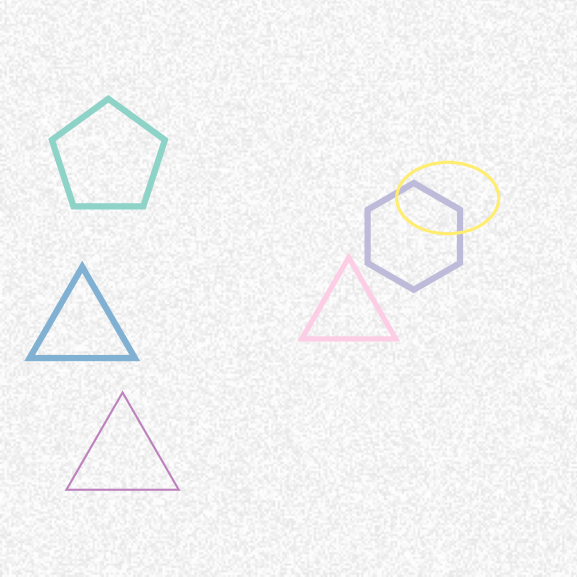[{"shape": "pentagon", "thickness": 3, "radius": 0.51, "center": [0.188, 0.725]}, {"shape": "hexagon", "thickness": 3, "radius": 0.46, "center": [0.717, 0.59]}, {"shape": "triangle", "thickness": 3, "radius": 0.53, "center": [0.142, 0.432]}, {"shape": "triangle", "thickness": 2.5, "radius": 0.47, "center": [0.604, 0.459]}, {"shape": "triangle", "thickness": 1, "radius": 0.56, "center": [0.212, 0.207]}, {"shape": "oval", "thickness": 1.5, "radius": 0.44, "center": [0.775, 0.656]}]